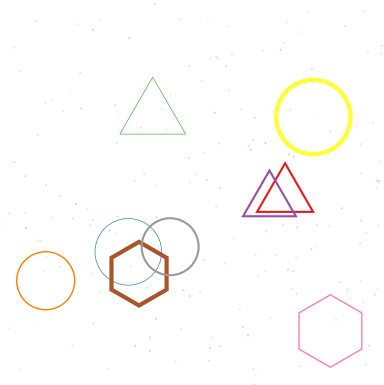[{"shape": "triangle", "thickness": 1.5, "radius": 0.42, "center": [0.74, 0.492]}, {"shape": "circle", "thickness": 0.5, "radius": 0.43, "center": [0.333, 0.346]}, {"shape": "triangle", "thickness": 0.5, "radius": 0.49, "center": [0.397, 0.701]}, {"shape": "triangle", "thickness": 1.5, "radius": 0.4, "center": [0.7, 0.478]}, {"shape": "circle", "thickness": 1, "radius": 0.38, "center": [0.119, 0.271]}, {"shape": "circle", "thickness": 3, "radius": 0.48, "center": [0.814, 0.696]}, {"shape": "hexagon", "thickness": 3, "radius": 0.41, "center": [0.361, 0.289]}, {"shape": "hexagon", "thickness": 1, "radius": 0.47, "center": [0.858, 0.14]}, {"shape": "circle", "thickness": 1.5, "radius": 0.37, "center": [0.442, 0.359]}]